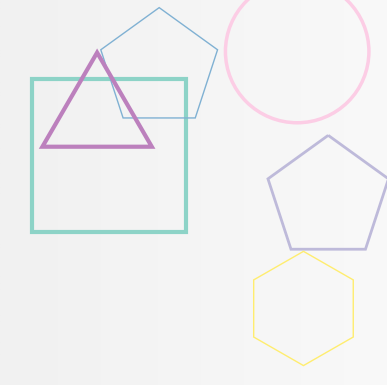[{"shape": "square", "thickness": 3, "radius": 0.99, "center": [0.282, 0.597]}, {"shape": "pentagon", "thickness": 2, "radius": 0.82, "center": [0.847, 0.485]}, {"shape": "pentagon", "thickness": 1, "radius": 0.79, "center": [0.411, 0.822]}, {"shape": "circle", "thickness": 2.5, "radius": 0.93, "center": [0.767, 0.866]}, {"shape": "triangle", "thickness": 3, "radius": 0.82, "center": [0.251, 0.7]}, {"shape": "hexagon", "thickness": 1, "radius": 0.74, "center": [0.783, 0.199]}]